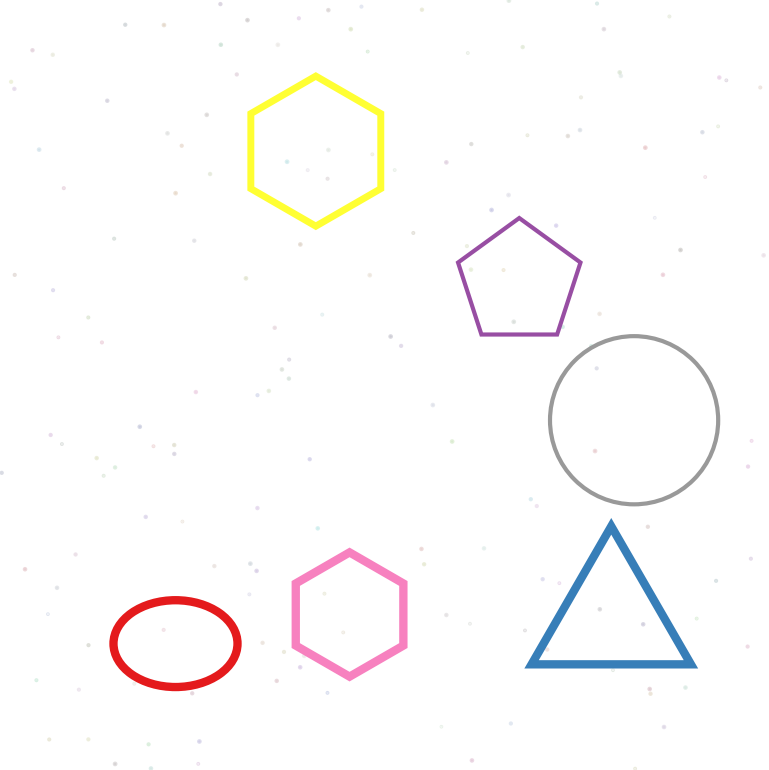[{"shape": "oval", "thickness": 3, "radius": 0.4, "center": [0.228, 0.164]}, {"shape": "triangle", "thickness": 3, "radius": 0.6, "center": [0.794, 0.197]}, {"shape": "pentagon", "thickness": 1.5, "radius": 0.42, "center": [0.674, 0.633]}, {"shape": "hexagon", "thickness": 2.5, "radius": 0.49, "center": [0.41, 0.804]}, {"shape": "hexagon", "thickness": 3, "radius": 0.4, "center": [0.454, 0.202]}, {"shape": "circle", "thickness": 1.5, "radius": 0.55, "center": [0.823, 0.454]}]